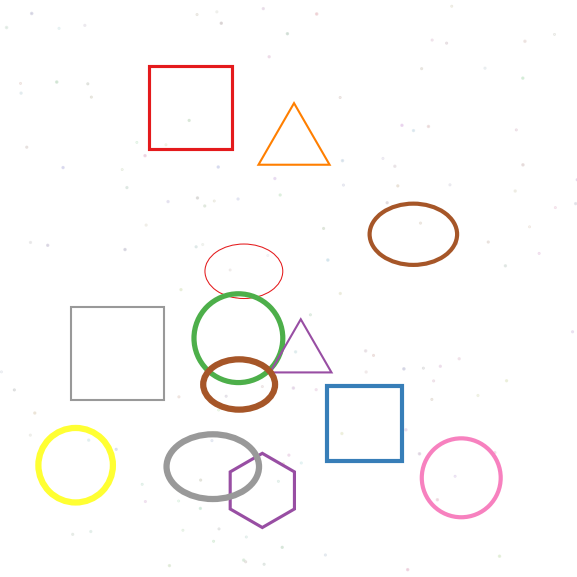[{"shape": "oval", "thickness": 0.5, "radius": 0.34, "center": [0.422, 0.529]}, {"shape": "square", "thickness": 1.5, "radius": 0.36, "center": [0.33, 0.813]}, {"shape": "square", "thickness": 2, "radius": 0.32, "center": [0.63, 0.266]}, {"shape": "circle", "thickness": 2.5, "radius": 0.38, "center": [0.413, 0.414]}, {"shape": "triangle", "thickness": 1, "radius": 0.31, "center": [0.521, 0.385]}, {"shape": "hexagon", "thickness": 1.5, "radius": 0.32, "center": [0.454, 0.15]}, {"shape": "triangle", "thickness": 1, "radius": 0.36, "center": [0.509, 0.749]}, {"shape": "circle", "thickness": 3, "radius": 0.32, "center": [0.131, 0.194]}, {"shape": "oval", "thickness": 2, "radius": 0.38, "center": [0.716, 0.593]}, {"shape": "oval", "thickness": 3, "radius": 0.31, "center": [0.414, 0.333]}, {"shape": "circle", "thickness": 2, "radius": 0.34, "center": [0.799, 0.172]}, {"shape": "oval", "thickness": 3, "radius": 0.4, "center": [0.368, 0.191]}, {"shape": "square", "thickness": 1, "radius": 0.4, "center": [0.204, 0.387]}]